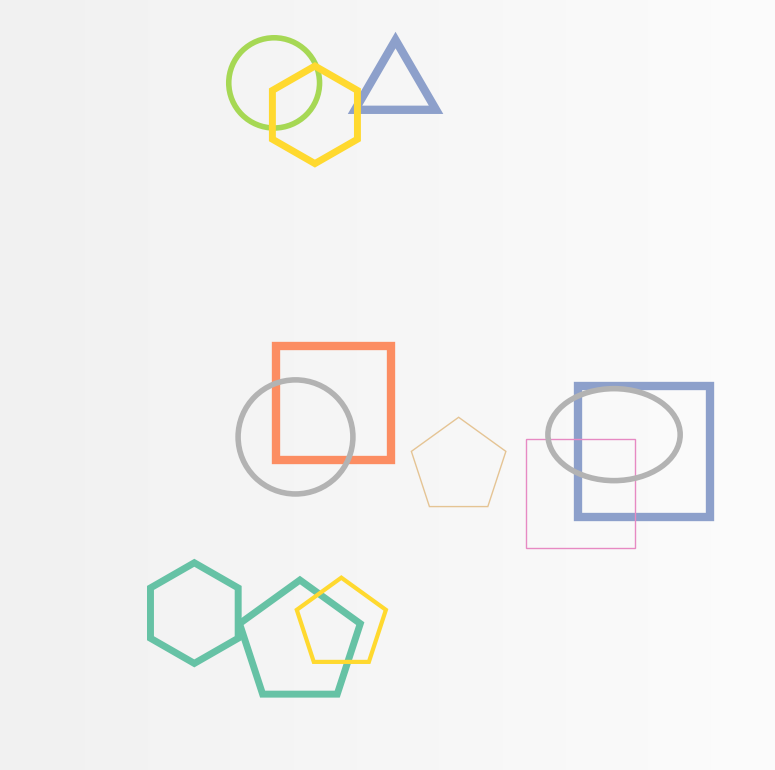[{"shape": "pentagon", "thickness": 2.5, "radius": 0.41, "center": [0.387, 0.165]}, {"shape": "hexagon", "thickness": 2.5, "radius": 0.33, "center": [0.251, 0.204]}, {"shape": "square", "thickness": 3, "radius": 0.37, "center": [0.43, 0.476]}, {"shape": "square", "thickness": 3, "radius": 0.43, "center": [0.831, 0.414]}, {"shape": "triangle", "thickness": 3, "radius": 0.3, "center": [0.51, 0.888]}, {"shape": "square", "thickness": 0.5, "radius": 0.35, "center": [0.749, 0.359]}, {"shape": "circle", "thickness": 2, "radius": 0.29, "center": [0.354, 0.892]}, {"shape": "hexagon", "thickness": 2.5, "radius": 0.32, "center": [0.406, 0.851]}, {"shape": "pentagon", "thickness": 1.5, "radius": 0.3, "center": [0.44, 0.189]}, {"shape": "pentagon", "thickness": 0.5, "radius": 0.32, "center": [0.592, 0.394]}, {"shape": "oval", "thickness": 2, "radius": 0.43, "center": [0.792, 0.436]}, {"shape": "circle", "thickness": 2, "radius": 0.37, "center": [0.381, 0.433]}]